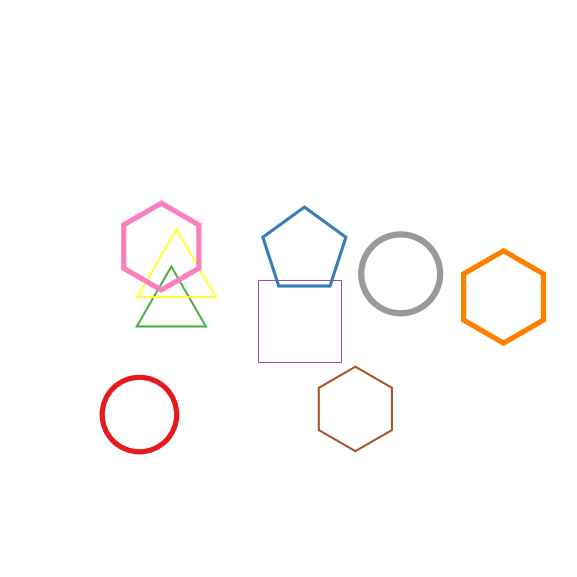[{"shape": "circle", "thickness": 2.5, "radius": 0.32, "center": [0.241, 0.281]}, {"shape": "pentagon", "thickness": 1.5, "radius": 0.38, "center": [0.527, 0.565]}, {"shape": "triangle", "thickness": 1, "radius": 0.35, "center": [0.297, 0.468]}, {"shape": "square", "thickness": 0.5, "radius": 0.36, "center": [0.519, 0.443]}, {"shape": "hexagon", "thickness": 2.5, "radius": 0.4, "center": [0.872, 0.485]}, {"shape": "triangle", "thickness": 1, "radius": 0.39, "center": [0.306, 0.524]}, {"shape": "hexagon", "thickness": 1, "radius": 0.37, "center": [0.615, 0.291]}, {"shape": "hexagon", "thickness": 2.5, "radius": 0.38, "center": [0.279, 0.572]}, {"shape": "circle", "thickness": 3, "radius": 0.34, "center": [0.694, 0.525]}]